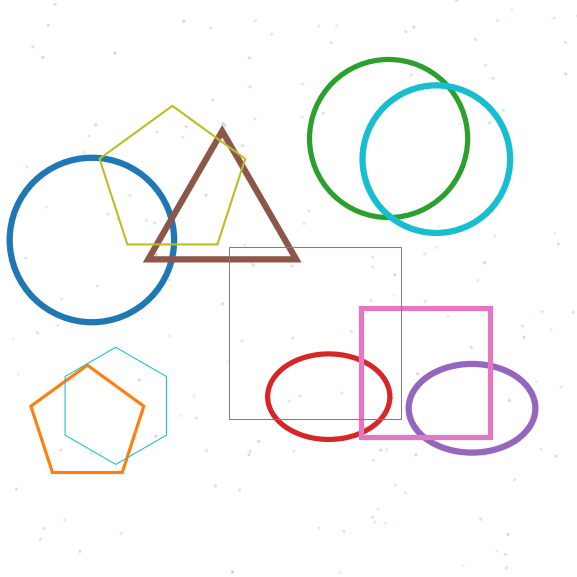[{"shape": "circle", "thickness": 3, "radius": 0.71, "center": [0.159, 0.584]}, {"shape": "pentagon", "thickness": 1.5, "radius": 0.51, "center": [0.151, 0.264]}, {"shape": "circle", "thickness": 2.5, "radius": 0.68, "center": [0.673, 0.759]}, {"shape": "oval", "thickness": 2.5, "radius": 0.53, "center": [0.569, 0.312]}, {"shape": "oval", "thickness": 3, "radius": 0.55, "center": [0.817, 0.292]}, {"shape": "triangle", "thickness": 3, "radius": 0.74, "center": [0.385, 0.624]}, {"shape": "square", "thickness": 2.5, "radius": 0.56, "center": [0.736, 0.355]}, {"shape": "square", "thickness": 0.5, "radius": 0.74, "center": [0.545, 0.423]}, {"shape": "pentagon", "thickness": 1, "radius": 0.66, "center": [0.299, 0.683]}, {"shape": "circle", "thickness": 3, "radius": 0.64, "center": [0.756, 0.724]}, {"shape": "hexagon", "thickness": 0.5, "radius": 0.51, "center": [0.2, 0.296]}]